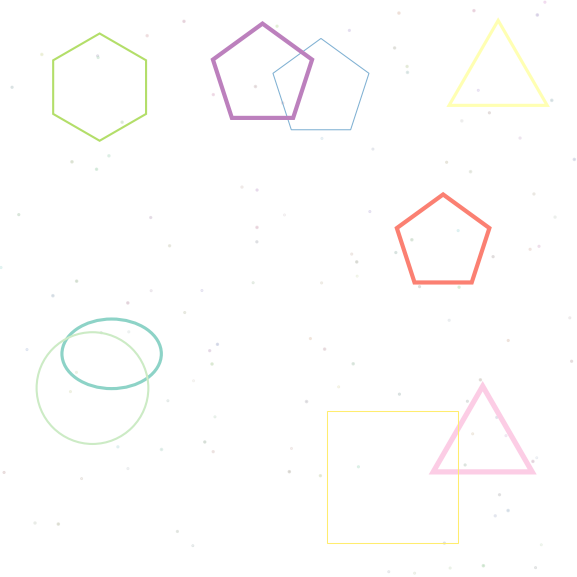[{"shape": "oval", "thickness": 1.5, "radius": 0.43, "center": [0.193, 0.386]}, {"shape": "triangle", "thickness": 1.5, "radius": 0.49, "center": [0.863, 0.866]}, {"shape": "pentagon", "thickness": 2, "radius": 0.42, "center": [0.767, 0.578]}, {"shape": "pentagon", "thickness": 0.5, "radius": 0.44, "center": [0.556, 0.845]}, {"shape": "hexagon", "thickness": 1, "radius": 0.46, "center": [0.172, 0.848]}, {"shape": "triangle", "thickness": 2.5, "radius": 0.49, "center": [0.836, 0.231]}, {"shape": "pentagon", "thickness": 2, "radius": 0.45, "center": [0.455, 0.868]}, {"shape": "circle", "thickness": 1, "radius": 0.48, "center": [0.16, 0.327]}, {"shape": "square", "thickness": 0.5, "radius": 0.57, "center": [0.679, 0.173]}]